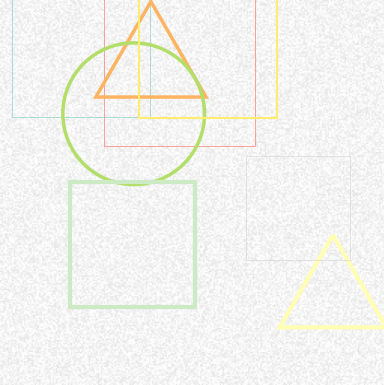[{"shape": "square", "thickness": 0.5, "radius": 0.9, "center": [0.21, 0.876]}, {"shape": "triangle", "thickness": 3, "radius": 0.8, "center": [0.865, 0.23]}, {"shape": "square", "thickness": 0.5, "radius": 0.98, "center": [0.467, 0.815]}, {"shape": "triangle", "thickness": 2.5, "radius": 0.83, "center": [0.392, 0.831]}, {"shape": "circle", "thickness": 2.5, "radius": 0.92, "center": [0.347, 0.705]}, {"shape": "square", "thickness": 0.5, "radius": 0.68, "center": [0.775, 0.459]}, {"shape": "square", "thickness": 3, "radius": 0.82, "center": [0.345, 0.365]}, {"shape": "square", "thickness": 1.5, "radius": 0.9, "center": [0.541, 0.874]}]